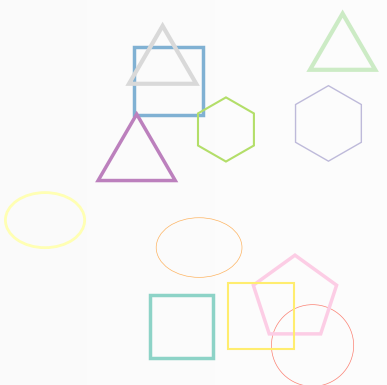[{"shape": "square", "thickness": 2.5, "radius": 0.41, "center": [0.469, 0.152]}, {"shape": "oval", "thickness": 2, "radius": 0.51, "center": [0.116, 0.428]}, {"shape": "hexagon", "thickness": 1, "radius": 0.49, "center": [0.848, 0.679]}, {"shape": "circle", "thickness": 0.5, "radius": 0.53, "center": [0.807, 0.103]}, {"shape": "square", "thickness": 2.5, "radius": 0.44, "center": [0.435, 0.79]}, {"shape": "oval", "thickness": 0.5, "radius": 0.55, "center": [0.514, 0.357]}, {"shape": "hexagon", "thickness": 1.5, "radius": 0.42, "center": [0.583, 0.664]}, {"shape": "pentagon", "thickness": 2.5, "radius": 0.56, "center": [0.761, 0.224]}, {"shape": "triangle", "thickness": 3, "radius": 0.5, "center": [0.42, 0.833]}, {"shape": "triangle", "thickness": 2.5, "radius": 0.57, "center": [0.353, 0.589]}, {"shape": "triangle", "thickness": 3, "radius": 0.49, "center": [0.884, 0.867]}, {"shape": "square", "thickness": 1.5, "radius": 0.42, "center": [0.674, 0.179]}]